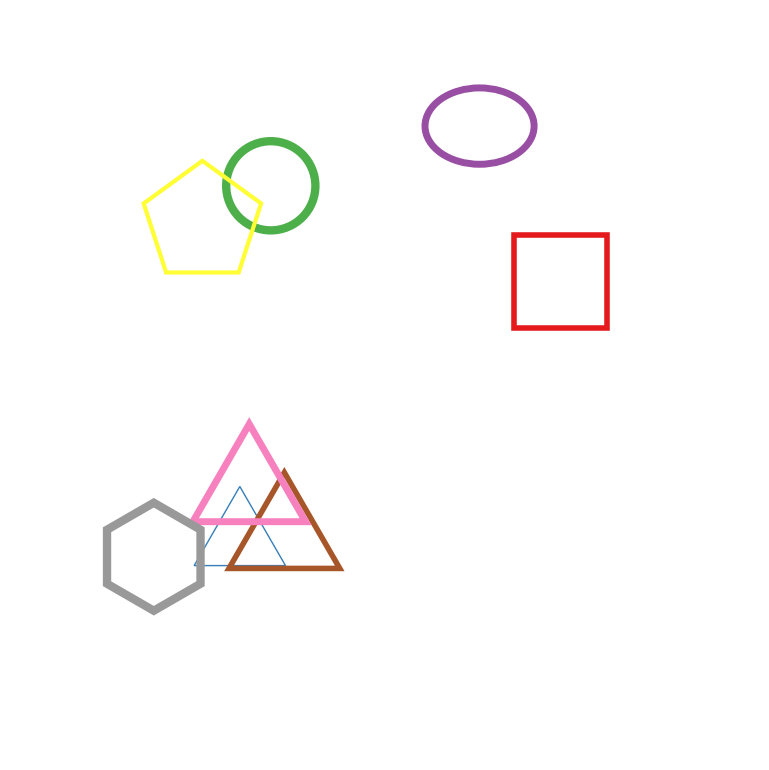[{"shape": "square", "thickness": 2, "radius": 0.3, "center": [0.728, 0.634]}, {"shape": "triangle", "thickness": 0.5, "radius": 0.34, "center": [0.311, 0.3]}, {"shape": "circle", "thickness": 3, "radius": 0.29, "center": [0.352, 0.759]}, {"shape": "oval", "thickness": 2.5, "radius": 0.35, "center": [0.623, 0.836]}, {"shape": "pentagon", "thickness": 1.5, "radius": 0.4, "center": [0.263, 0.711]}, {"shape": "triangle", "thickness": 2, "radius": 0.42, "center": [0.369, 0.303]}, {"shape": "triangle", "thickness": 2.5, "radius": 0.42, "center": [0.324, 0.365]}, {"shape": "hexagon", "thickness": 3, "radius": 0.35, "center": [0.2, 0.277]}]